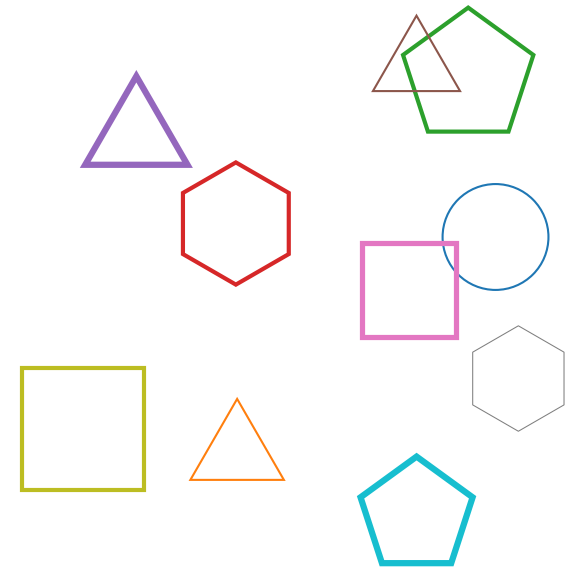[{"shape": "circle", "thickness": 1, "radius": 0.46, "center": [0.858, 0.589]}, {"shape": "triangle", "thickness": 1, "radius": 0.47, "center": [0.411, 0.215]}, {"shape": "pentagon", "thickness": 2, "radius": 0.59, "center": [0.811, 0.867]}, {"shape": "hexagon", "thickness": 2, "radius": 0.53, "center": [0.408, 0.612]}, {"shape": "triangle", "thickness": 3, "radius": 0.51, "center": [0.236, 0.765]}, {"shape": "triangle", "thickness": 1, "radius": 0.44, "center": [0.721, 0.885]}, {"shape": "square", "thickness": 2.5, "radius": 0.41, "center": [0.709, 0.497]}, {"shape": "hexagon", "thickness": 0.5, "radius": 0.46, "center": [0.898, 0.344]}, {"shape": "square", "thickness": 2, "radius": 0.53, "center": [0.144, 0.257]}, {"shape": "pentagon", "thickness": 3, "radius": 0.51, "center": [0.721, 0.106]}]